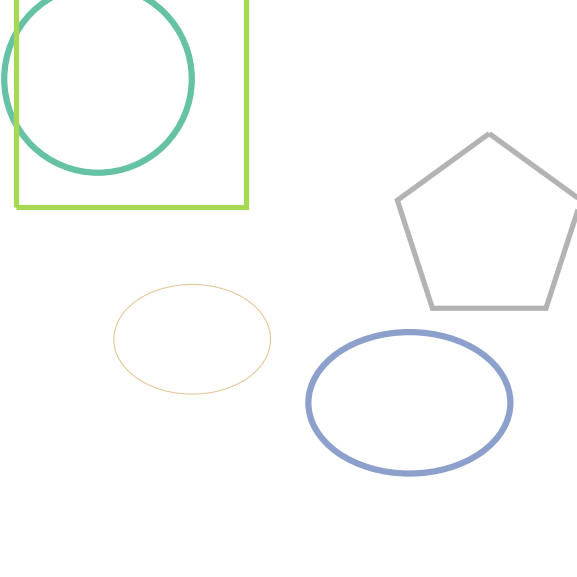[{"shape": "circle", "thickness": 3, "radius": 0.81, "center": [0.17, 0.862]}, {"shape": "oval", "thickness": 3, "radius": 0.87, "center": [0.709, 0.302]}, {"shape": "square", "thickness": 2.5, "radius": 0.99, "center": [0.227, 0.839]}, {"shape": "oval", "thickness": 0.5, "radius": 0.68, "center": [0.333, 0.412]}, {"shape": "pentagon", "thickness": 2.5, "radius": 0.84, "center": [0.847, 0.601]}]